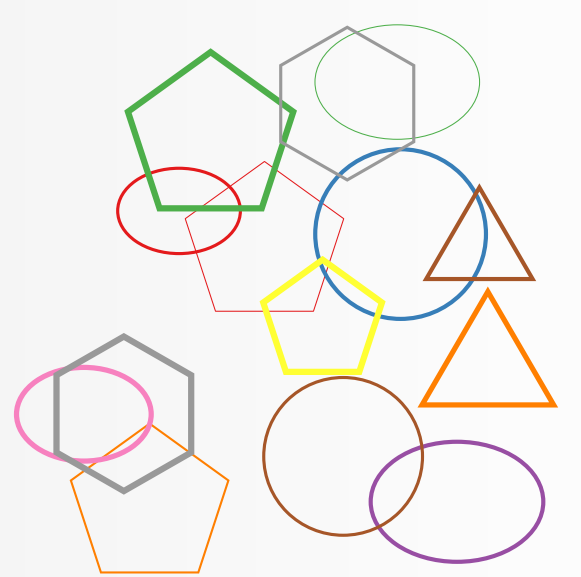[{"shape": "pentagon", "thickness": 0.5, "radius": 0.72, "center": [0.455, 0.576]}, {"shape": "oval", "thickness": 1.5, "radius": 0.53, "center": [0.308, 0.634]}, {"shape": "circle", "thickness": 2, "radius": 0.73, "center": [0.689, 0.594]}, {"shape": "pentagon", "thickness": 3, "radius": 0.75, "center": [0.362, 0.759]}, {"shape": "oval", "thickness": 0.5, "radius": 0.71, "center": [0.683, 0.857]}, {"shape": "oval", "thickness": 2, "radius": 0.74, "center": [0.786, 0.13]}, {"shape": "triangle", "thickness": 2.5, "radius": 0.65, "center": [0.839, 0.363]}, {"shape": "pentagon", "thickness": 1, "radius": 0.71, "center": [0.257, 0.123]}, {"shape": "pentagon", "thickness": 3, "radius": 0.54, "center": [0.555, 0.442]}, {"shape": "circle", "thickness": 1.5, "radius": 0.68, "center": [0.59, 0.209]}, {"shape": "triangle", "thickness": 2, "radius": 0.53, "center": [0.825, 0.569]}, {"shape": "oval", "thickness": 2.5, "radius": 0.58, "center": [0.144, 0.282]}, {"shape": "hexagon", "thickness": 1.5, "radius": 0.66, "center": [0.597, 0.82]}, {"shape": "hexagon", "thickness": 3, "radius": 0.67, "center": [0.213, 0.283]}]